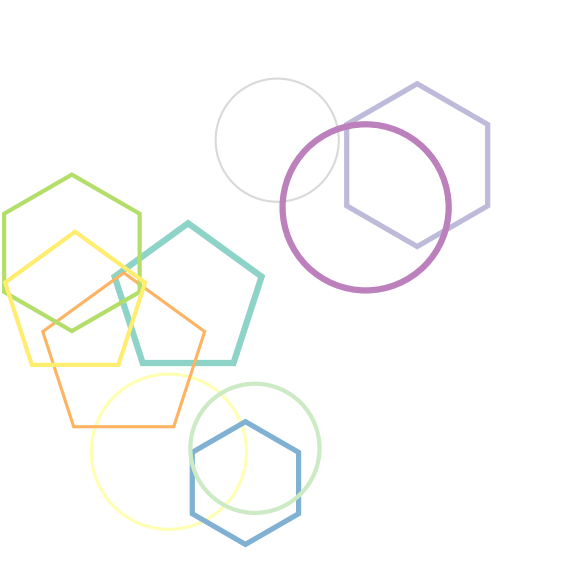[{"shape": "pentagon", "thickness": 3, "radius": 0.67, "center": [0.326, 0.479]}, {"shape": "circle", "thickness": 1.5, "radius": 0.67, "center": [0.292, 0.217]}, {"shape": "hexagon", "thickness": 2.5, "radius": 0.7, "center": [0.722, 0.713]}, {"shape": "hexagon", "thickness": 2.5, "radius": 0.53, "center": [0.425, 0.163]}, {"shape": "pentagon", "thickness": 1.5, "radius": 0.74, "center": [0.214, 0.379]}, {"shape": "hexagon", "thickness": 2, "radius": 0.68, "center": [0.124, 0.561]}, {"shape": "circle", "thickness": 1, "radius": 0.53, "center": [0.48, 0.756]}, {"shape": "circle", "thickness": 3, "radius": 0.72, "center": [0.633, 0.64]}, {"shape": "circle", "thickness": 2, "radius": 0.56, "center": [0.441, 0.223]}, {"shape": "pentagon", "thickness": 2, "radius": 0.64, "center": [0.13, 0.47]}]